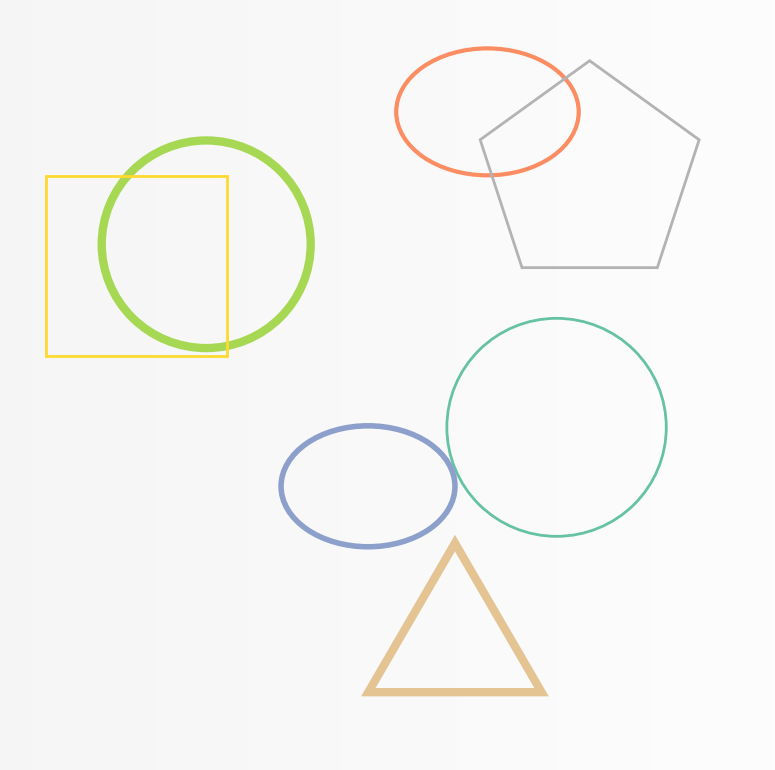[{"shape": "circle", "thickness": 1, "radius": 0.71, "center": [0.718, 0.445]}, {"shape": "oval", "thickness": 1.5, "radius": 0.59, "center": [0.629, 0.855]}, {"shape": "oval", "thickness": 2, "radius": 0.56, "center": [0.475, 0.368]}, {"shape": "circle", "thickness": 3, "radius": 0.67, "center": [0.266, 0.683]}, {"shape": "square", "thickness": 1, "radius": 0.58, "center": [0.177, 0.654]}, {"shape": "triangle", "thickness": 3, "radius": 0.65, "center": [0.587, 0.166]}, {"shape": "pentagon", "thickness": 1, "radius": 0.74, "center": [0.761, 0.773]}]